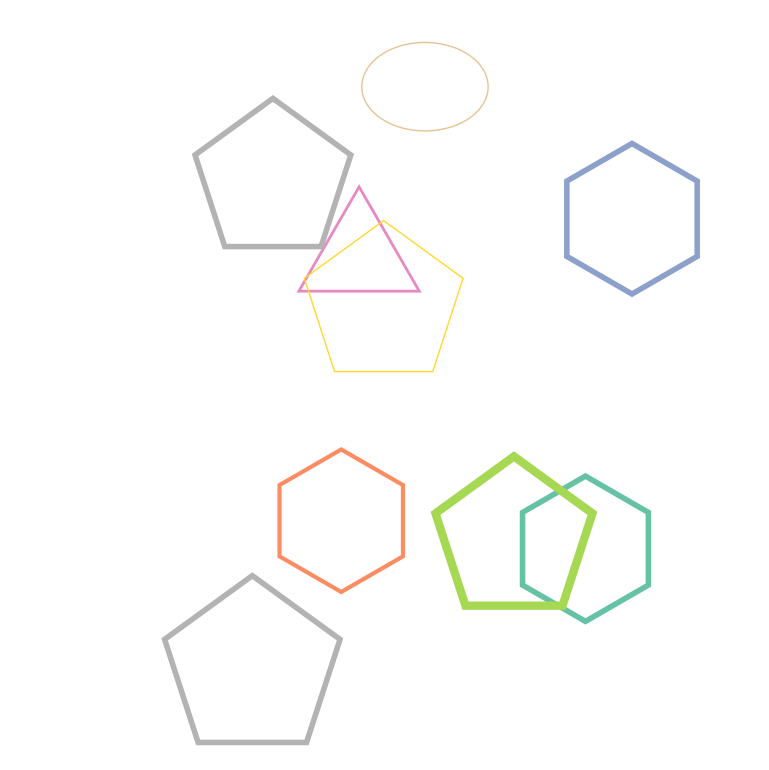[{"shape": "hexagon", "thickness": 2, "radius": 0.47, "center": [0.76, 0.287]}, {"shape": "hexagon", "thickness": 1.5, "radius": 0.46, "center": [0.443, 0.324]}, {"shape": "hexagon", "thickness": 2, "radius": 0.49, "center": [0.821, 0.716]}, {"shape": "triangle", "thickness": 1, "radius": 0.45, "center": [0.466, 0.667]}, {"shape": "pentagon", "thickness": 3, "radius": 0.54, "center": [0.667, 0.3]}, {"shape": "pentagon", "thickness": 0.5, "radius": 0.54, "center": [0.498, 0.605]}, {"shape": "oval", "thickness": 0.5, "radius": 0.41, "center": [0.552, 0.887]}, {"shape": "pentagon", "thickness": 2, "radius": 0.53, "center": [0.354, 0.766]}, {"shape": "pentagon", "thickness": 2, "radius": 0.6, "center": [0.328, 0.133]}]